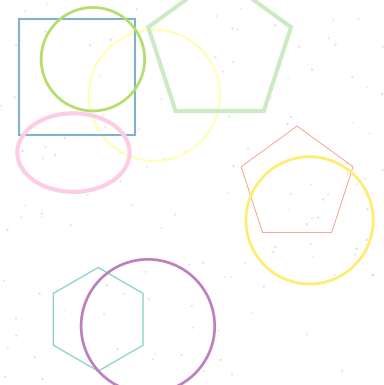[{"shape": "hexagon", "thickness": 1, "radius": 0.67, "center": [0.255, 0.171]}, {"shape": "circle", "thickness": 1.5, "radius": 0.85, "center": [0.401, 0.752]}, {"shape": "pentagon", "thickness": 0.5, "radius": 0.76, "center": [0.772, 0.52]}, {"shape": "square", "thickness": 1.5, "radius": 0.75, "center": [0.199, 0.801]}, {"shape": "circle", "thickness": 2, "radius": 0.67, "center": [0.241, 0.846]}, {"shape": "oval", "thickness": 3, "radius": 0.73, "center": [0.191, 0.604]}, {"shape": "circle", "thickness": 2, "radius": 0.87, "center": [0.384, 0.153]}, {"shape": "pentagon", "thickness": 3, "radius": 0.97, "center": [0.57, 0.869]}, {"shape": "circle", "thickness": 2, "radius": 0.83, "center": [0.804, 0.428]}]